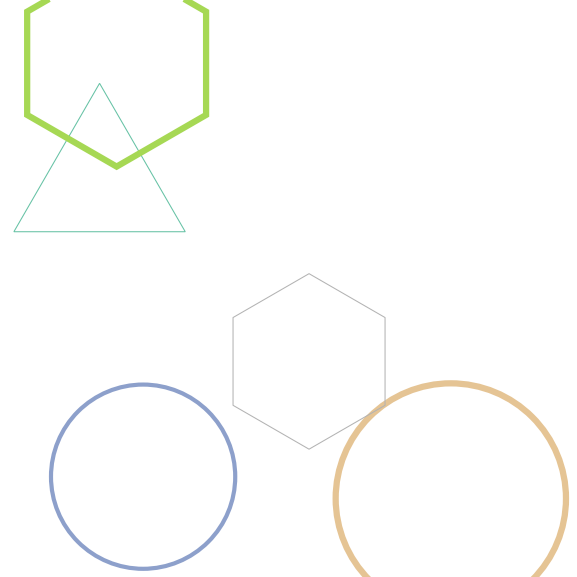[{"shape": "triangle", "thickness": 0.5, "radius": 0.86, "center": [0.172, 0.684]}, {"shape": "circle", "thickness": 2, "radius": 0.8, "center": [0.248, 0.174]}, {"shape": "hexagon", "thickness": 3, "radius": 0.89, "center": [0.202, 0.89]}, {"shape": "circle", "thickness": 3, "radius": 1.0, "center": [0.781, 0.136]}, {"shape": "hexagon", "thickness": 0.5, "radius": 0.76, "center": [0.535, 0.373]}]